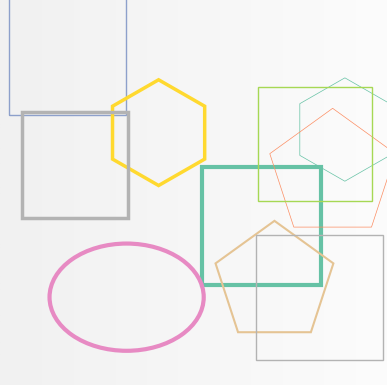[{"shape": "hexagon", "thickness": 0.5, "radius": 0.67, "center": [0.89, 0.664]}, {"shape": "square", "thickness": 3, "radius": 0.76, "center": [0.674, 0.412]}, {"shape": "pentagon", "thickness": 0.5, "radius": 0.85, "center": [0.858, 0.548]}, {"shape": "square", "thickness": 1, "radius": 0.76, "center": [0.174, 0.853]}, {"shape": "oval", "thickness": 3, "radius": 0.99, "center": [0.327, 0.228]}, {"shape": "square", "thickness": 1, "radius": 0.73, "center": [0.814, 0.626]}, {"shape": "hexagon", "thickness": 2.5, "radius": 0.69, "center": [0.409, 0.655]}, {"shape": "pentagon", "thickness": 1.5, "radius": 0.8, "center": [0.708, 0.266]}, {"shape": "square", "thickness": 2.5, "radius": 0.68, "center": [0.193, 0.571]}, {"shape": "square", "thickness": 1, "radius": 0.82, "center": [0.824, 0.227]}]